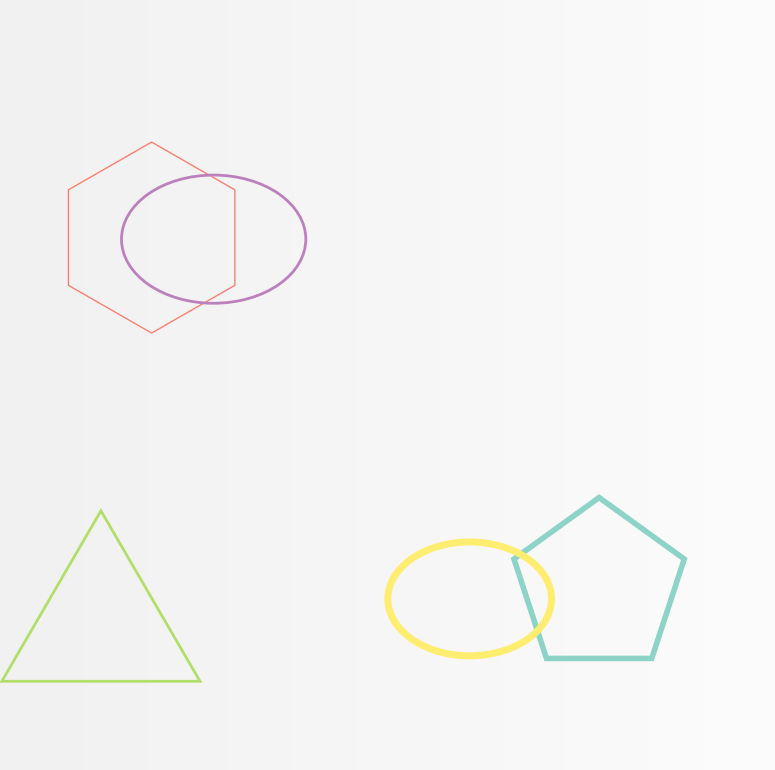[{"shape": "pentagon", "thickness": 2, "radius": 0.58, "center": [0.773, 0.238]}, {"shape": "hexagon", "thickness": 0.5, "radius": 0.62, "center": [0.196, 0.691]}, {"shape": "triangle", "thickness": 1, "radius": 0.74, "center": [0.13, 0.189]}, {"shape": "oval", "thickness": 1, "radius": 0.59, "center": [0.276, 0.689]}, {"shape": "oval", "thickness": 2.5, "radius": 0.53, "center": [0.606, 0.222]}]